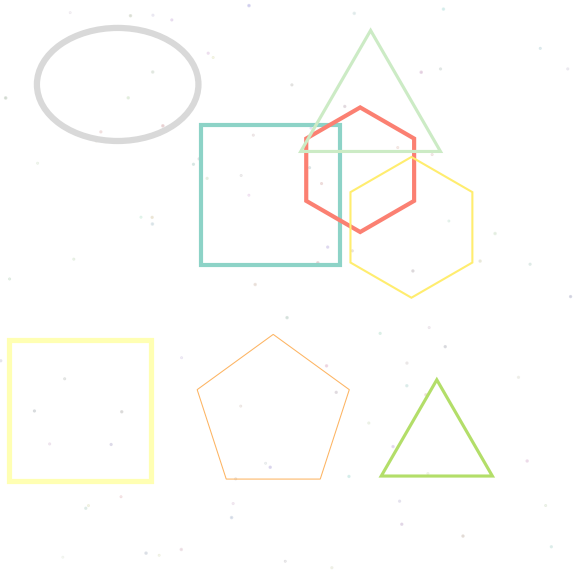[{"shape": "square", "thickness": 2, "radius": 0.61, "center": [0.468, 0.662]}, {"shape": "square", "thickness": 2.5, "radius": 0.61, "center": [0.139, 0.288]}, {"shape": "hexagon", "thickness": 2, "radius": 0.54, "center": [0.624, 0.705]}, {"shape": "pentagon", "thickness": 0.5, "radius": 0.69, "center": [0.473, 0.282]}, {"shape": "triangle", "thickness": 1.5, "radius": 0.56, "center": [0.756, 0.23]}, {"shape": "oval", "thickness": 3, "radius": 0.7, "center": [0.204, 0.853]}, {"shape": "triangle", "thickness": 1.5, "radius": 0.7, "center": [0.642, 0.807]}, {"shape": "hexagon", "thickness": 1, "radius": 0.61, "center": [0.712, 0.605]}]